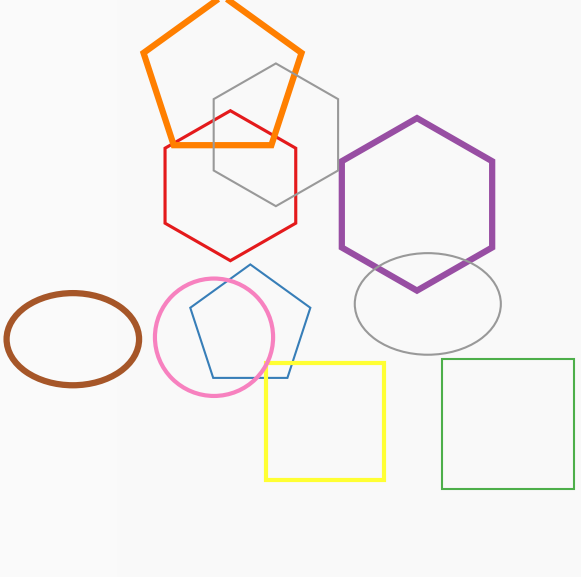[{"shape": "hexagon", "thickness": 1.5, "radius": 0.65, "center": [0.396, 0.678]}, {"shape": "pentagon", "thickness": 1, "radius": 0.54, "center": [0.431, 0.433]}, {"shape": "square", "thickness": 1, "radius": 0.56, "center": [0.874, 0.265]}, {"shape": "hexagon", "thickness": 3, "radius": 0.75, "center": [0.717, 0.645]}, {"shape": "pentagon", "thickness": 3, "radius": 0.71, "center": [0.383, 0.863]}, {"shape": "square", "thickness": 2, "radius": 0.51, "center": [0.559, 0.27]}, {"shape": "oval", "thickness": 3, "radius": 0.57, "center": [0.125, 0.412]}, {"shape": "circle", "thickness": 2, "radius": 0.51, "center": [0.368, 0.415]}, {"shape": "oval", "thickness": 1, "radius": 0.63, "center": [0.736, 0.473]}, {"shape": "hexagon", "thickness": 1, "radius": 0.62, "center": [0.475, 0.766]}]